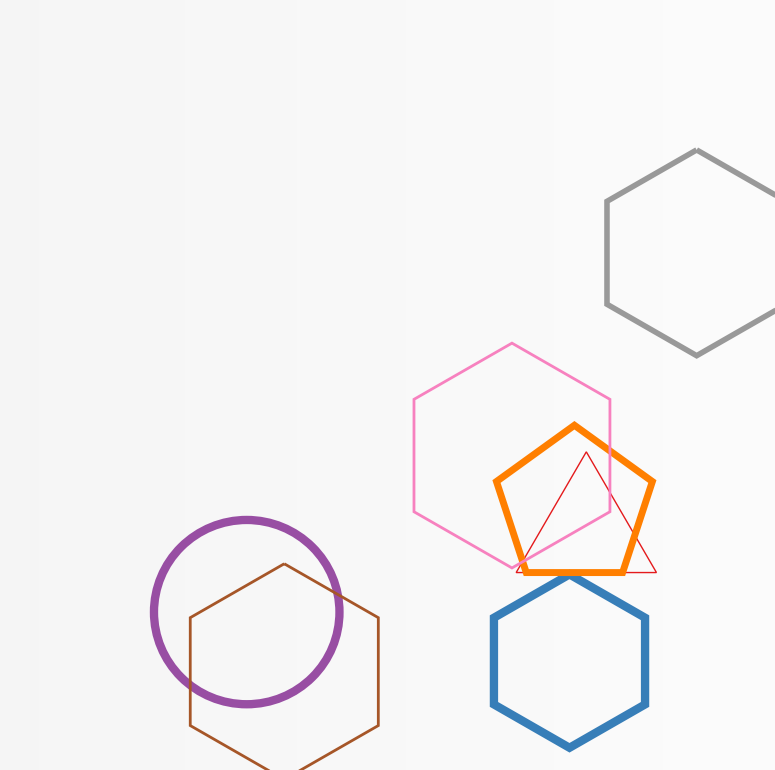[{"shape": "triangle", "thickness": 0.5, "radius": 0.52, "center": [0.757, 0.309]}, {"shape": "hexagon", "thickness": 3, "radius": 0.56, "center": [0.735, 0.141]}, {"shape": "circle", "thickness": 3, "radius": 0.6, "center": [0.318, 0.205]}, {"shape": "pentagon", "thickness": 2.5, "radius": 0.53, "center": [0.741, 0.342]}, {"shape": "hexagon", "thickness": 1, "radius": 0.7, "center": [0.367, 0.128]}, {"shape": "hexagon", "thickness": 1, "radius": 0.73, "center": [0.661, 0.408]}, {"shape": "hexagon", "thickness": 2, "radius": 0.67, "center": [0.899, 0.672]}]